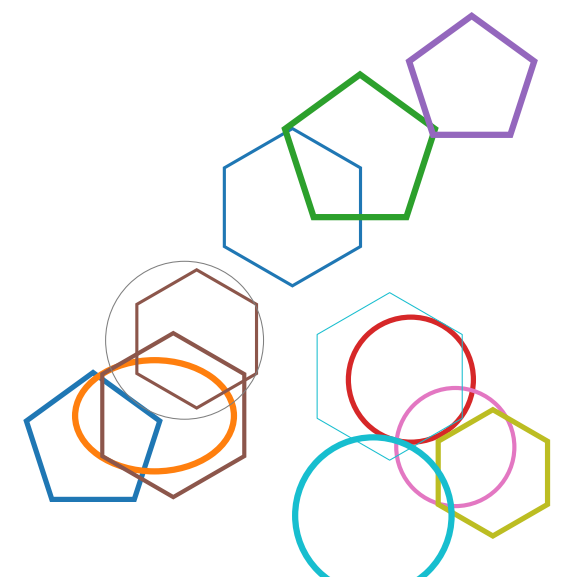[{"shape": "pentagon", "thickness": 2.5, "radius": 0.61, "center": [0.161, 0.233]}, {"shape": "hexagon", "thickness": 1.5, "radius": 0.68, "center": [0.506, 0.64]}, {"shape": "oval", "thickness": 3, "radius": 0.69, "center": [0.268, 0.279]}, {"shape": "pentagon", "thickness": 3, "radius": 0.68, "center": [0.623, 0.734]}, {"shape": "circle", "thickness": 2.5, "radius": 0.54, "center": [0.712, 0.342]}, {"shape": "pentagon", "thickness": 3, "radius": 0.57, "center": [0.817, 0.858]}, {"shape": "hexagon", "thickness": 2, "radius": 0.71, "center": [0.3, 0.28]}, {"shape": "hexagon", "thickness": 1.5, "radius": 0.6, "center": [0.341, 0.412]}, {"shape": "circle", "thickness": 2, "radius": 0.51, "center": [0.788, 0.225]}, {"shape": "circle", "thickness": 0.5, "radius": 0.68, "center": [0.32, 0.41]}, {"shape": "hexagon", "thickness": 2.5, "radius": 0.55, "center": [0.853, 0.18]}, {"shape": "circle", "thickness": 3, "radius": 0.68, "center": [0.647, 0.106]}, {"shape": "hexagon", "thickness": 0.5, "radius": 0.73, "center": [0.675, 0.347]}]